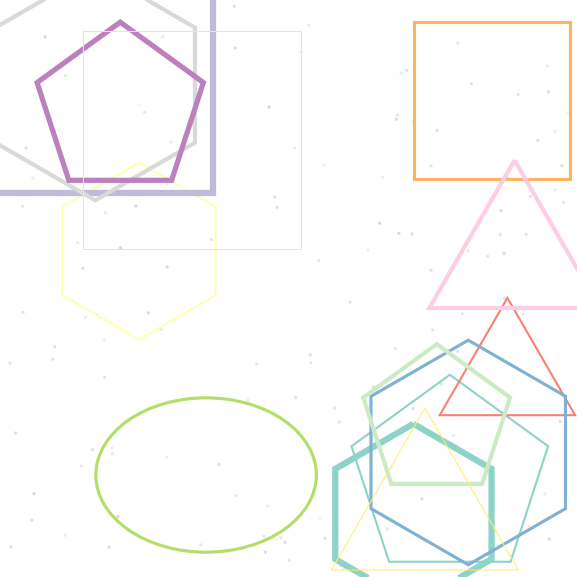[{"shape": "pentagon", "thickness": 1, "radius": 0.89, "center": [0.779, 0.171]}, {"shape": "hexagon", "thickness": 3, "radius": 0.78, "center": [0.716, 0.109]}, {"shape": "hexagon", "thickness": 1, "radius": 0.77, "center": [0.241, 0.564]}, {"shape": "square", "thickness": 3, "radius": 0.97, "center": [0.174, 0.86]}, {"shape": "triangle", "thickness": 1, "radius": 0.68, "center": [0.879, 0.348]}, {"shape": "hexagon", "thickness": 1.5, "radius": 0.97, "center": [0.811, 0.216]}, {"shape": "square", "thickness": 1.5, "radius": 0.68, "center": [0.852, 0.825]}, {"shape": "oval", "thickness": 1.5, "radius": 0.95, "center": [0.357, 0.177]}, {"shape": "triangle", "thickness": 2, "radius": 0.85, "center": [0.891, 0.551]}, {"shape": "hexagon", "thickness": 2, "radius": 1.0, "center": [0.165, 0.852]}, {"shape": "pentagon", "thickness": 2.5, "radius": 0.76, "center": [0.208, 0.809]}, {"shape": "pentagon", "thickness": 2, "radius": 0.67, "center": [0.756, 0.269]}, {"shape": "square", "thickness": 0.5, "radius": 0.94, "center": [0.333, 0.756]}, {"shape": "triangle", "thickness": 0.5, "radius": 0.94, "center": [0.736, 0.106]}]